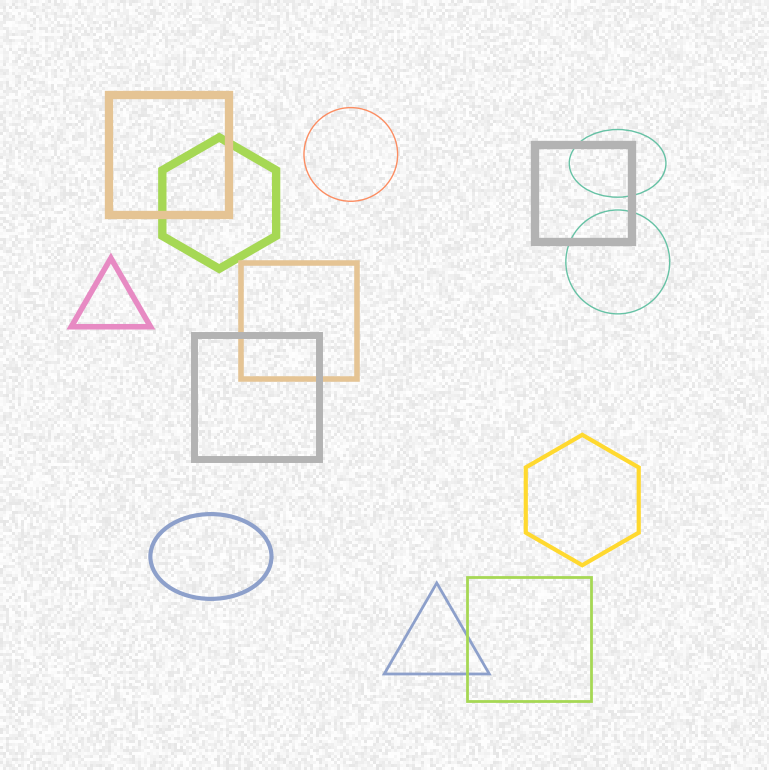[{"shape": "oval", "thickness": 0.5, "radius": 0.31, "center": [0.802, 0.788]}, {"shape": "circle", "thickness": 0.5, "radius": 0.34, "center": [0.802, 0.66]}, {"shape": "circle", "thickness": 0.5, "radius": 0.3, "center": [0.456, 0.799]}, {"shape": "triangle", "thickness": 1, "radius": 0.39, "center": [0.567, 0.164]}, {"shape": "oval", "thickness": 1.5, "radius": 0.39, "center": [0.274, 0.277]}, {"shape": "triangle", "thickness": 2, "radius": 0.3, "center": [0.144, 0.605]}, {"shape": "square", "thickness": 1, "radius": 0.4, "center": [0.687, 0.17]}, {"shape": "hexagon", "thickness": 3, "radius": 0.43, "center": [0.285, 0.736]}, {"shape": "hexagon", "thickness": 1.5, "radius": 0.42, "center": [0.756, 0.351]}, {"shape": "square", "thickness": 2, "radius": 0.38, "center": [0.388, 0.583]}, {"shape": "square", "thickness": 3, "radius": 0.39, "center": [0.219, 0.798]}, {"shape": "square", "thickness": 3, "radius": 0.32, "center": [0.758, 0.748]}, {"shape": "square", "thickness": 2.5, "radius": 0.4, "center": [0.333, 0.484]}]